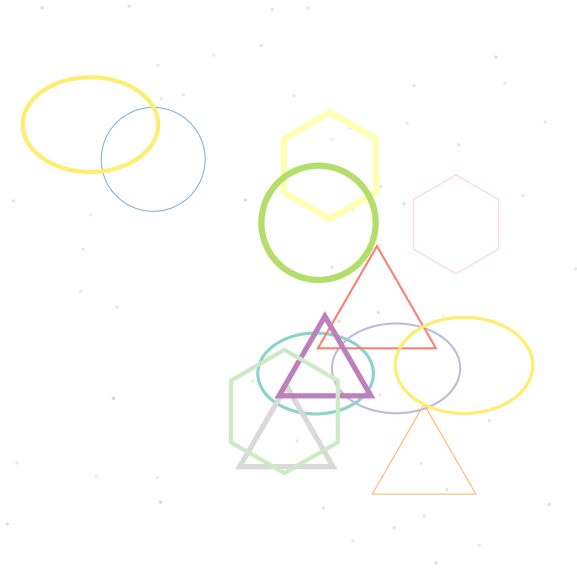[{"shape": "oval", "thickness": 1.5, "radius": 0.5, "center": [0.547, 0.352]}, {"shape": "hexagon", "thickness": 3, "radius": 0.46, "center": [0.571, 0.712]}, {"shape": "oval", "thickness": 1, "radius": 0.56, "center": [0.686, 0.361]}, {"shape": "triangle", "thickness": 1, "radius": 0.59, "center": [0.653, 0.455]}, {"shape": "circle", "thickness": 0.5, "radius": 0.45, "center": [0.265, 0.723]}, {"shape": "triangle", "thickness": 0.5, "radius": 0.52, "center": [0.734, 0.195]}, {"shape": "circle", "thickness": 3, "radius": 0.49, "center": [0.552, 0.613]}, {"shape": "hexagon", "thickness": 0.5, "radius": 0.43, "center": [0.79, 0.611]}, {"shape": "triangle", "thickness": 2.5, "radius": 0.47, "center": [0.496, 0.238]}, {"shape": "triangle", "thickness": 2.5, "radius": 0.46, "center": [0.563, 0.36]}, {"shape": "hexagon", "thickness": 2, "radius": 0.53, "center": [0.492, 0.287]}, {"shape": "oval", "thickness": 1.5, "radius": 0.59, "center": [0.804, 0.366]}, {"shape": "oval", "thickness": 2, "radius": 0.59, "center": [0.157, 0.783]}]